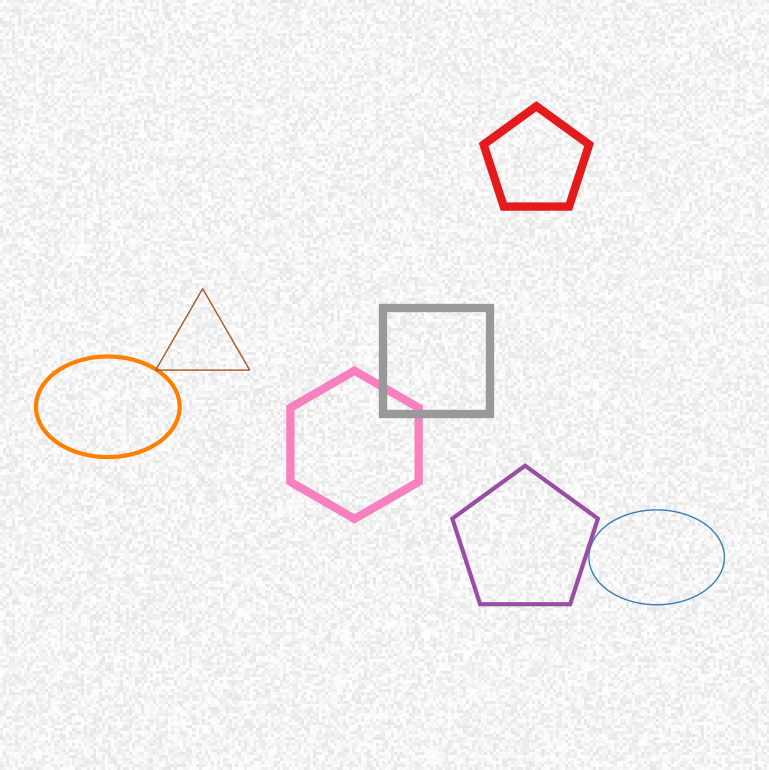[{"shape": "pentagon", "thickness": 3, "radius": 0.36, "center": [0.697, 0.79]}, {"shape": "oval", "thickness": 0.5, "radius": 0.44, "center": [0.853, 0.276]}, {"shape": "pentagon", "thickness": 1.5, "radius": 0.5, "center": [0.682, 0.296]}, {"shape": "oval", "thickness": 1.5, "radius": 0.47, "center": [0.14, 0.472]}, {"shape": "triangle", "thickness": 0.5, "radius": 0.35, "center": [0.263, 0.555]}, {"shape": "hexagon", "thickness": 3, "radius": 0.48, "center": [0.46, 0.422]}, {"shape": "square", "thickness": 3, "radius": 0.35, "center": [0.567, 0.531]}]